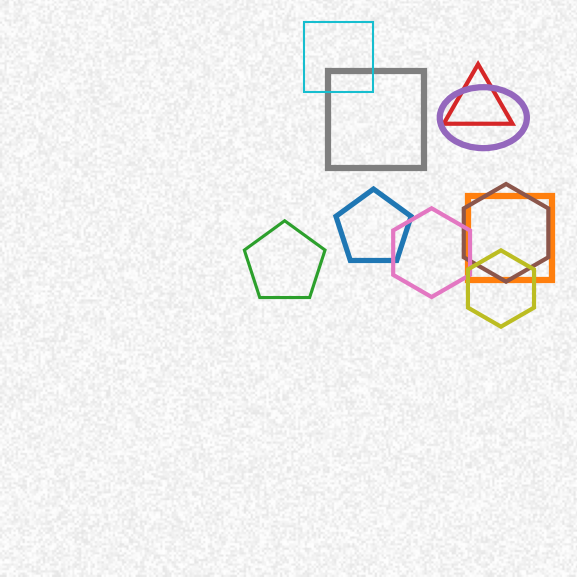[{"shape": "pentagon", "thickness": 2.5, "radius": 0.34, "center": [0.647, 0.603]}, {"shape": "square", "thickness": 3, "radius": 0.36, "center": [0.884, 0.587]}, {"shape": "pentagon", "thickness": 1.5, "radius": 0.37, "center": [0.493, 0.543]}, {"shape": "triangle", "thickness": 2, "radius": 0.34, "center": [0.828, 0.819]}, {"shape": "oval", "thickness": 3, "radius": 0.38, "center": [0.837, 0.795]}, {"shape": "hexagon", "thickness": 2, "radius": 0.42, "center": [0.876, 0.596]}, {"shape": "hexagon", "thickness": 2, "radius": 0.38, "center": [0.747, 0.562]}, {"shape": "square", "thickness": 3, "radius": 0.42, "center": [0.651, 0.792]}, {"shape": "hexagon", "thickness": 2, "radius": 0.33, "center": [0.867, 0.5]}, {"shape": "square", "thickness": 1, "radius": 0.3, "center": [0.586, 0.9]}]